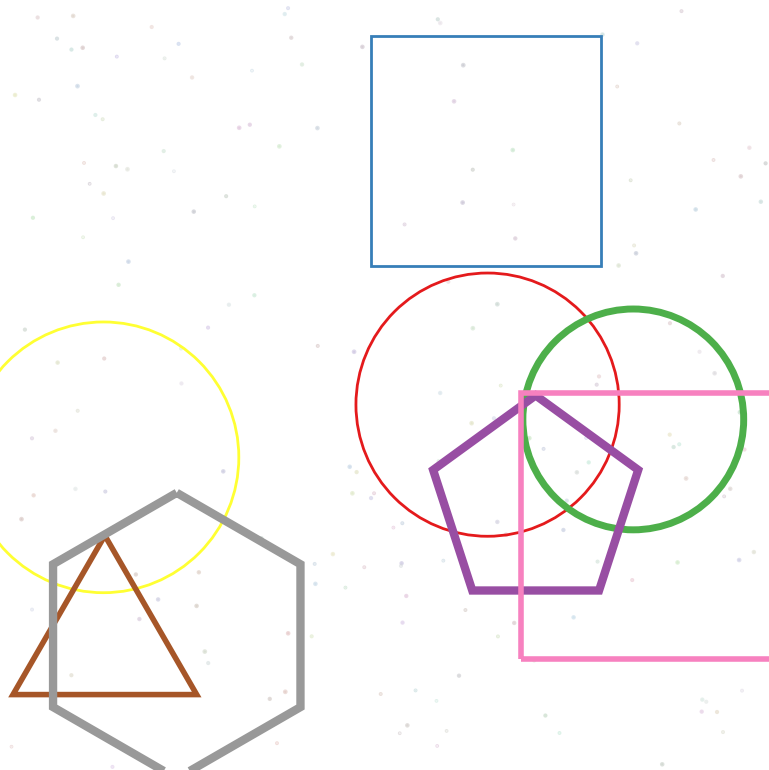[{"shape": "circle", "thickness": 1, "radius": 0.85, "center": [0.633, 0.474]}, {"shape": "square", "thickness": 1, "radius": 0.75, "center": [0.632, 0.804]}, {"shape": "circle", "thickness": 2.5, "radius": 0.72, "center": [0.822, 0.455]}, {"shape": "pentagon", "thickness": 3, "radius": 0.7, "center": [0.696, 0.346]}, {"shape": "circle", "thickness": 1, "radius": 0.88, "center": [0.134, 0.406]}, {"shape": "triangle", "thickness": 2, "radius": 0.69, "center": [0.136, 0.167]}, {"shape": "square", "thickness": 2, "radius": 0.86, "center": [0.85, 0.317]}, {"shape": "hexagon", "thickness": 3, "radius": 0.93, "center": [0.23, 0.174]}]